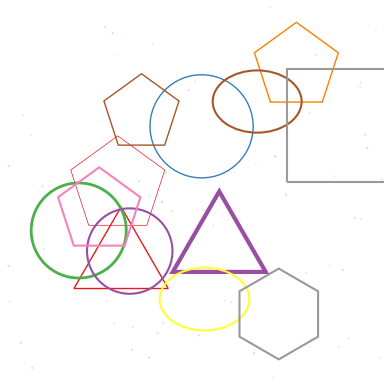[{"shape": "pentagon", "thickness": 0.5, "radius": 0.64, "center": [0.306, 0.519]}, {"shape": "triangle", "thickness": 1, "radius": 0.71, "center": [0.315, 0.321]}, {"shape": "circle", "thickness": 1, "radius": 0.67, "center": [0.524, 0.672]}, {"shape": "circle", "thickness": 2, "radius": 0.62, "center": [0.204, 0.401]}, {"shape": "circle", "thickness": 1.5, "radius": 0.55, "center": [0.337, 0.348]}, {"shape": "triangle", "thickness": 3, "radius": 0.7, "center": [0.569, 0.363]}, {"shape": "pentagon", "thickness": 1, "radius": 0.57, "center": [0.77, 0.828]}, {"shape": "oval", "thickness": 1.5, "radius": 0.58, "center": [0.531, 0.223]}, {"shape": "oval", "thickness": 1.5, "radius": 0.58, "center": [0.668, 0.736]}, {"shape": "pentagon", "thickness": 1, "radius": 0.51, "center": [0.367, 0.706]}, {"shape": "pentagon", "thickness": 1.5, "radius": 0.56, "center": [0.258, 0.453]}, {"shape": "square", "thickness": 1.5, "radius": 0.73, "center": [0.891, 0.674]}, {"shape": "hexagon", "thickness": 1.5, "radius": 0.59, "center": [0.724, 0.184]}]